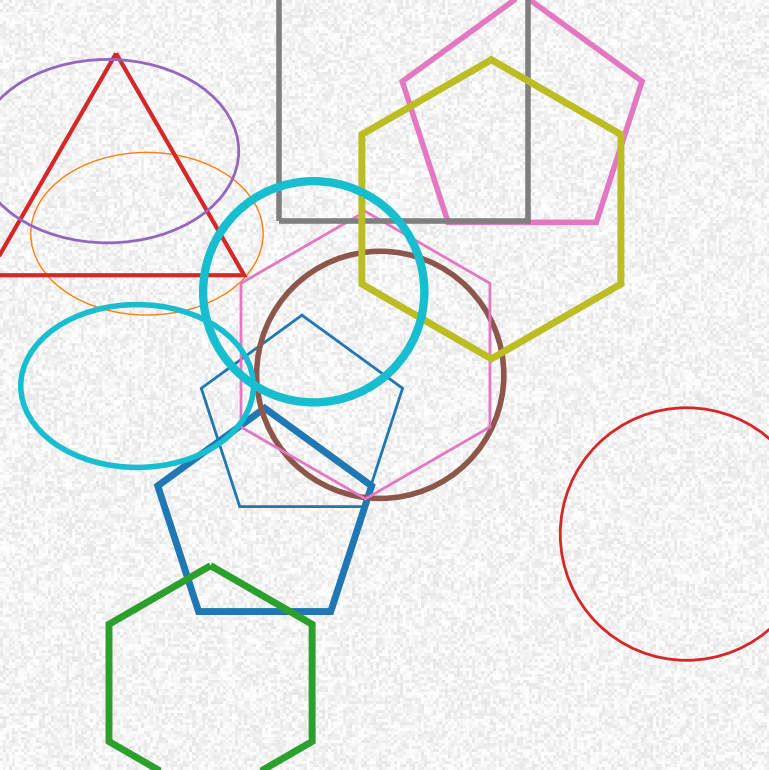[{"shape": "pentagon", "thickness": 2.5, "radius": 0.73, "center": [0.344, 0.324]}, {"shape": "pentagon", "thickness": 1, "radius": 0.69, "center": [0.392, 0.453]}, {"shape": "oval", "thickness": 0.5, "radius": 0.75, "center": [0.191, 0.696]}, {"shape": "hexagon", "thickness": 2.5, "radius": 0.76, "center": [0.273, 0.113]}, {"shape": "triangle", "thickness": 1.5, "radius": 0.96, "center": [0.151, 0.739]}, {"shape": "circle", "thickness": 1, "radius": 0.82, "center": [0.892, 0.306]}, {"shape": "oval", "thickness": 1, "radius": 0.85, "center": [0.14, 0.804]}, {"shape": "circle", "thickness": 2, "radius": 0.8, "center": [0.494, 0.513]}, {"shape": "pentagon", "thickness": 2, "radius": 0.82, "center": [0.678, 0.844]}, {"shape": "hexagon", "thickness": 1, "radius": 0.93, "center": [0.475, 0.539]}, {"shape": "square", "thickness": 2, "radius": 0.81, "center": [0.524, 0.875]}, {"shape": "hexagon", "thickness": 2.5, "radius": 0.97, "center": [0.638, 0.728]}, {"shape": "oval", "thickness": 2, "radius": 0.76, "center": [0.178, 0.499]}, {"shape": "circle", "thickness": 3, "radius": 0.72, "center": [0.407, 0.621]}]